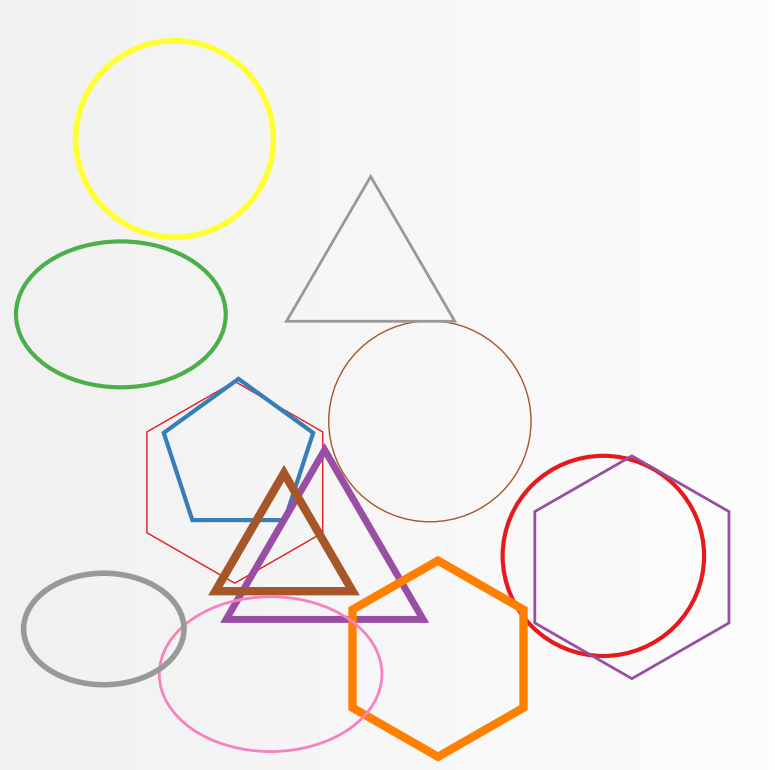[{"shape": "hexagon", "thickness": 0.5, "radius": 0.65, "center": [0.303, 0.374]}, {"shape": "circle", "thickness": 1.5, "radius": 0.65, "center": [0.779, 0.278]}, {"shape": "pentagon", "thickness": 1.5, "radius": 0.51, "center": [0.308, 0.407]}, {"shape": "oval", "thickness": 1.5, "radius": 0.68, "center": [0.156, 0.592]}, {"shape": "hexagon", "thickness": 1, "radius": 0.72, "center": [0.815, 0.263]}, {"shape": "triangle", "thickness": 2.5, "radius": 0.73, "center": [0.419, 0.269]}, {"shape": "hexagon", "thickness": 3, "radius": 0.64, "center": [0.565, 0.145]}, {"shape": "circle", "thickness": 2, "radius": 0.64, "center": [0.225, 0.82]}, {"shape": "circle", "thickness": 0.5, "radius": 0.65, "center": [0.555, 0.453]}, {"shape": "triangle", "thickness": 3, "radius": 0.51, "center": [0.366, 0.283]}, {"shape": "oval", "thickness": 1, "radius": 0.72, "center": [0.349, 0.125]}, {"shape": "oval", "thickness": 2, "radius": 0.52, "center": [0.134, 0.183]}, {"shape": "triangle", "thickness": 1, "radius": 0.63, "center": [0.478, 0.645]}]